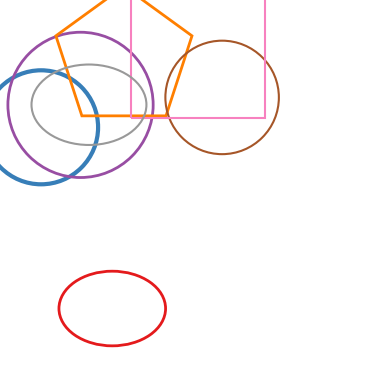[{"shape": "oval", "thickness": 2, "radius": 0.69, "center": [0.292, 0.199]}, {"shape": "circle", "thickness": 3, "radius": 0.74, "center": [0.107, 0.669]}, {"shape": "circle", "thickness": 2, "radius": 0.94, "center": [0.209, 0.728]}, {"shape": "pentagon", "thickness": 2, "radius": 0.93, "center": [0.322, 0.849]}, {"shape": "circle", "thickness": 1.5, "radius": 0.74, "center": [0.577, 0.747]}, {"shape": "square", "thickness": 1.5, "radius": 0.87, "center": [0.514, 0.869]}, {"shape": "oval", "thickness": 1.5, "radius": 0.75, "center": [0.231, 0.728]}]